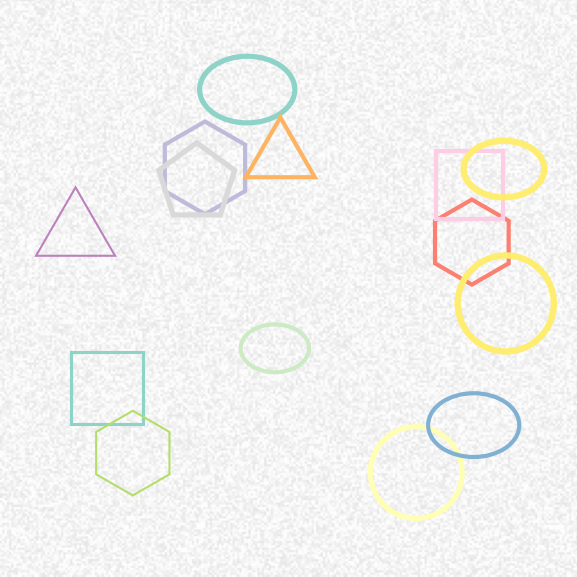[{"shape": "oval", "thickness": 2.5, "radius": 0.41, "center": [0.428, 0.844]}, {"shape": "square", "thickness": 1.5, "radius": 0.31, "center": [0.186, 0.327]}, {"shape": "circle", "thickness": 2.5, "radius": 0.4, "center": [0.721, 0.181]}, {"shape": "hexagon", "thickness": 2, "radius": 0.4, "center": [0.355, 0.708]}, {"shape": "hexagon", "thickness": 2, "radius": 0.37, "center": [0.817, 0.58]}, {"shape": "oval", "thickness": 2, "radius": 0.39, "center": [0.82, 0.263]}, {"shape": "triangle", "thickness": 2, "radius": 0.34, "center": [0.485, 0.727]}, {"shape": "hexagon", "thickness": 1, "radius": 0.37, "center": [0.23, 0.215]}, {"shape": "square", "thickness": 2, "radius": 0.29, "center": [0.812, 0.679]}, {"shape": "pentagon", "thickness": 2.5, "radius": 0.35, "center": [0.341, 0.683]}, {"shape": "triangle", "thickness": 1, "radius": 0.39, "center": [0.131, 0.596]}, {"shape": "oval", "thickness": 2, "radius": 0.3, "center": [0.476, 0.396]}, {"shape": "oval", "thickness": 3, "radius": 0.35, "center": [0.873, 0.706]}, {"shape": "circle", "thickness": 3, "radius": 0.42, "center": [0.876, 0.474]}]